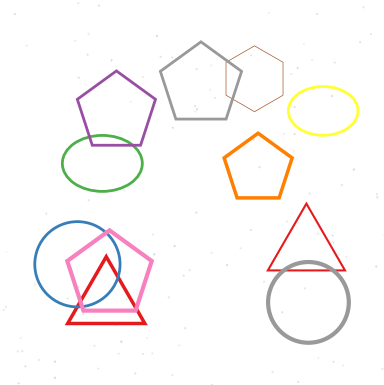[{"shape": "triangle", "thickness": 1.5, "radius": 0.58, "center": [0.796, 0.355]}, {"shape": "triangle", "thickness": 2.5, "radius": 0.58, "center": [0.276, 0.218]}, {"shape": "circle", "thickness": 2, "radius": 0.55, "center": [0.201, 0.314]}, {"shape": "oval", "thickness": 2, "radius": 0.52, "center": [0.266, 0.576]}, {"shape": "pentagon", "thickness": 2, "radius": 0.53, "center": [0.302, 0.709]}, {"shape": "pentagon", "thickness": 2.5, "radius": 0.46, "center": [0.67, 0.561]}, {"shape": "oval", "thickness": 2, "radius": 0.45, "center": [0.839, 0.712]}, {"shape": "hexagon", "thickness": 0.5, "radius": 0.43, "center": [0.661, 0.795]}, {"shape": "pentagon", "thickness": 3, "radius": 0.58, "center": [0.284, 0.286]}, {"shape": "pentagon", "thickness": 2, "radius": 0.55, "center": [0.522, 0.78]}, {"shape": "circle", "thickness": 3, "radius": 0.52, "center": [0.801, 0.215]}]